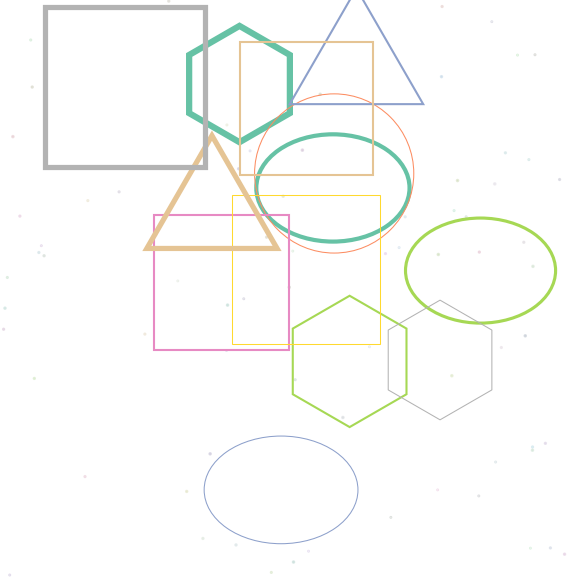[{"shape": "hexagon", "thickness": 3, "radius": 0.5, "center": [0.415, 0.854]}, {"shape": "oval", "thickness": 2, "radius": 0.66, "center": [0.576, 0.674]}, {"shape": "circle", "thickness": 0.5, "radius": 0.69, "center": [0.579, 0.699]}, {"shape": "triangle", "thickness": 1, "radius": 0.67, "center": [0.617, 0.886]}, {"shape": "oval", "thickness": 0.5, "radius": 0.67, "center": [0.487, 0.151]}, {"shape": "square", "thickness": 1, "radius": 0.58, "center": [0.384, 0.51]}, {"shape": "oval", "thickness": 1.5, "radius": 0.65, "center": [0.832, 0.531]}, {"shape": "hexagon", "thickness": 1, "radius": 0.57, "center": [0.605, 0.373]}, {"shape": "square", "thickness": 0.5, "radius": 0.64, "center": [0.53, 0.532]}, {"shape": "triangle", "thickness": 2.5, "radius": 0.65, "center": [0.367, 0.634]}, {"shape": "square", "thickness": 1, "radius": 0.58, "center": [0.531, 0.811]}, {"shape": "hexagon", "thickness": 0.5, "radius": 0.52, "center": [0.762, 0.376]}, {"shape": "square", "thickness": 2.5, "radius": 0.69, "center": [0.216, 0.848]}]